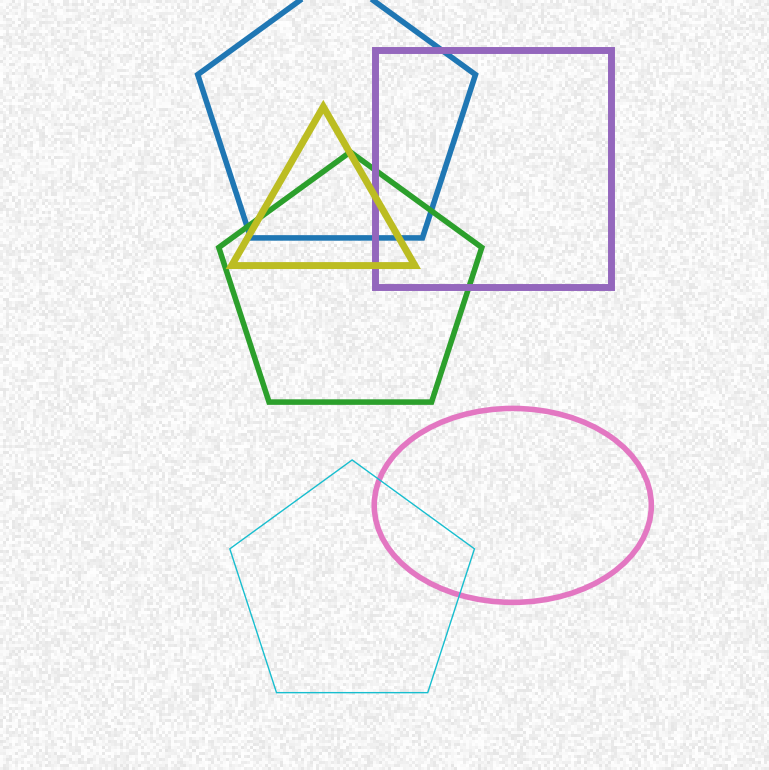[{"shape": "pentagon", "thickness": 2, "radius": 0.95, "center": [0.437, 0.844]}, {"shape": "pentagon", "thickness": 2, "radius": 0.9, "center": [0.455, 0.623]}, {"shape": "square", "thickness": 2.5, "radius": 0.77, "center": [0.64, 0.781]}, {"shape": "oval", "thickness": 2, "radius": 0.9, "center": [0.666, 0.344]}, {"shape": "triangle", "thickness": 2.5, "radius": 0.69, "center": [0.42, 0.724]}, {"shape": "pentagon", "thickness": 0.5, "radius": 0.84, "center": [0.457, 0.236]}]